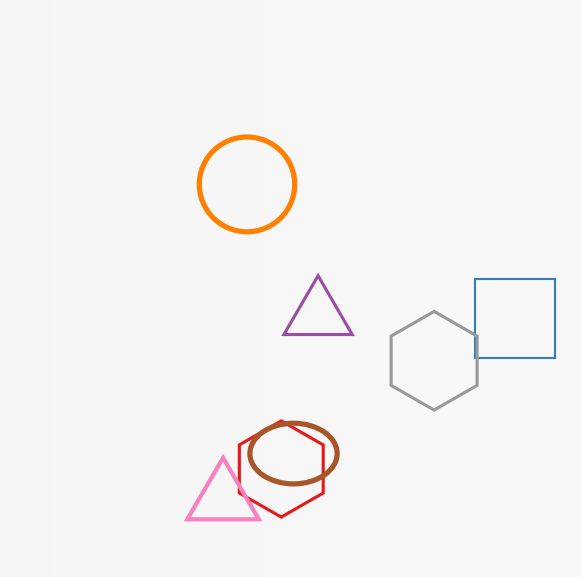[{"shape": "hexagon", "thickness": 1.5, "radius": 0.42, "center": [0.484, 0.187]}, {"shape": "square", "thickness": 1, "radius": 0.34, "center": [0.886, 0.448]}, {"shape": "triangle", "thickness": 1.5, "radius": 0.34, "center": [0.547, 0.454]}, {"shape": "circle", "thickness": 2.5, "radius": 0.41, "center": [0.425, 0.68]}, {"shape": "oval", "thickness": 2.5, "radius": 0.38, "center": [0.505, 0.214]}, {"shape": "triangle", "thickness": 2, "radius": 0.35, "center": [0.384, 0.135]}, {"shape": "hexagon", "thickness": 1.5, "radius": 0.43, "center": [0.747, 0.374]}]